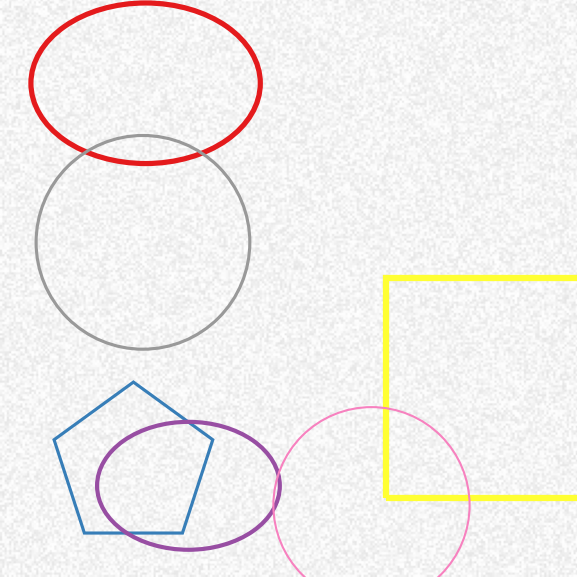[{"shape": "oval", "thickness": 2.5, "radius": 0.99, "center": [0.252, 0.855]}, {"shape": "pentagon", "thickness": 1.5, "radius": 0.72, "center": [0.231, 0.193]}, {"shape": "oval", "thickness": 2, "radius": 0.79, "center": [0.326, 0.158]}, {"shape": "square", "thickness": 3, "radius": 0.95, "center": [0.859, 0.327]}, {"shape": "circle", "thickness": 1, "radius": 0.85, "center": [0.643, 0.124]}, {"shape": "circle", "thickness": 1.5, "radius": 0.93, "center": [0.248, 0.579]}]